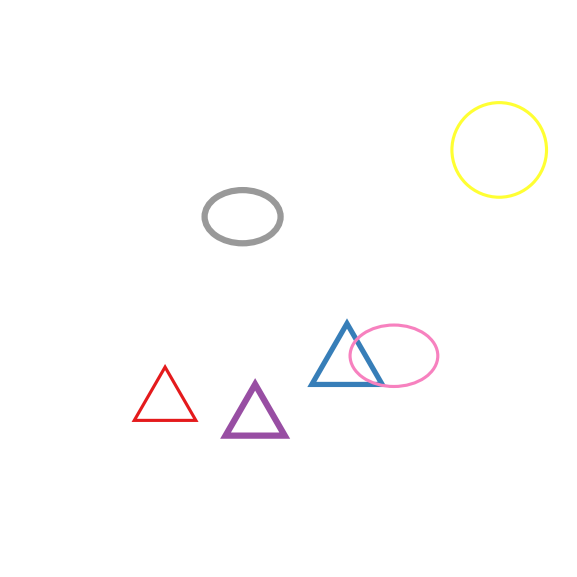[{"shape": "triangle", "thickness": 1.5, "radius": 0.31, "center": [0.286, 0.302]}, {"shape": "triangle", "thickness": 2.5, "radius": 0.35, "center": [0.601, 0.369]}, {"shape": "triangle", "thickness": 3, "radius": 0.3, "center": [0.442, 0.274]}, {"shape": "circle", "thickness": 1.5, "radius": 0.41, "center": [0.864, 0.74]}, {"shape": "oval", "thickness": 1.5, "radius": 0.38, "center": [0.682, 0.383]}, {"shape": "oval", "thickness": 3, "radius": 0.33, "center": [0.42, 0.624]}]